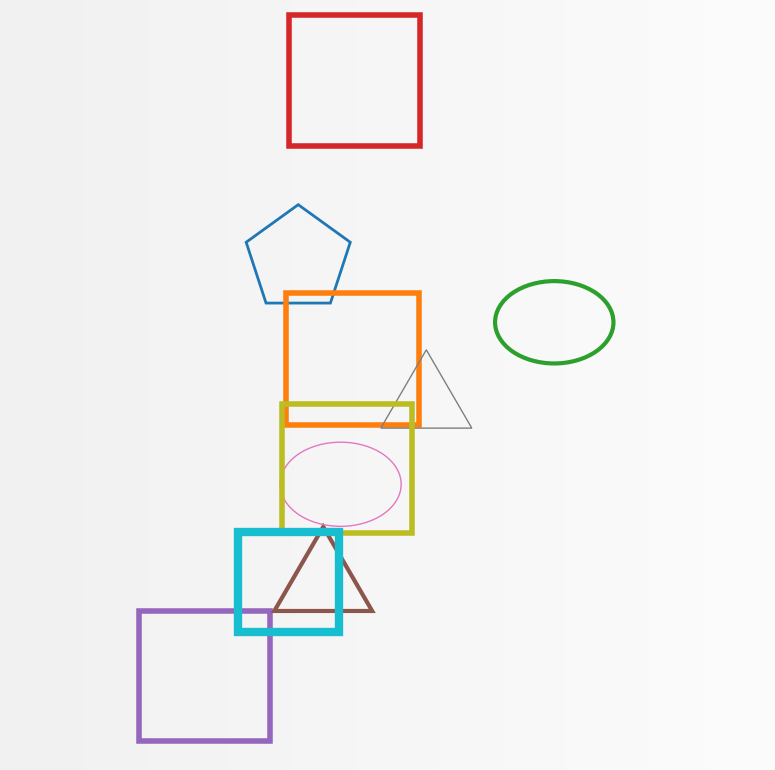[{"shape": "pentagon", "thickness": 1, "radius": 0.35, "center": [0.385, 0.664]}, {"shape": "square", "thickness": 2, "radius": 0.43, "center": [0.455, 0.533]}, {"shape": "oval", "thickness": 1.5, "radius": 0.38, "center": [0.715, 0.581]}, {"shape": "square", "thickness": 2, "radius": 0.42, "center": [0.457, 0.895]}, {"shape": "square", "thickness": 2, "radius": 0.42, "center": [0.264, 0.122]}, {"shape": "triangle", "thickness": 1.5, "radius": 0.36, "center": [0.417, 0.243]}, {"shape": "oval", "thickness": 0.5, "radius": 0.39, "center": [0.44, 0.371]}, {"shape": "triangle", "thickness": 0.5, "radius": 0.34, "center": [0.55, 0.478]}, {"shape": "square", "thickness": 2, "radius": 0.42, "center": [0.448, 0.392]}, {"shape": "square", "thickness": 3, "radius": 0.33, "center": [0.373, 0.244]}]